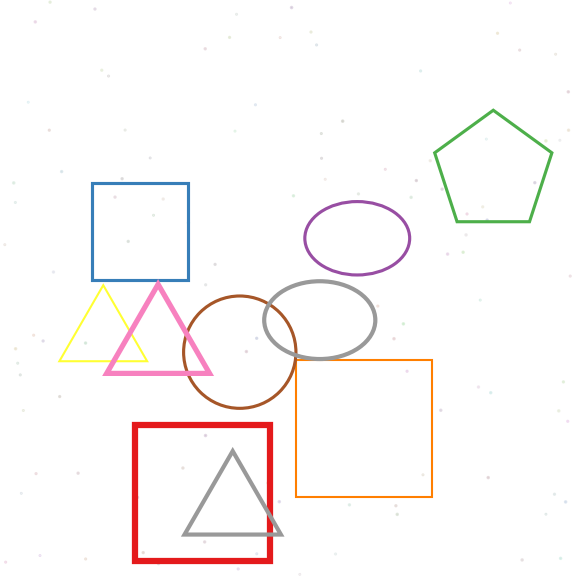[{"shape": "square", "thickness": 3, "radius": 0.59, "center": [0.35, 0.145]}, {"shape": "square", "thickness": 1.5, "radius": 0.42, "center": [0.243, 0.599]}, {"shape": "pentagon", "thickness": 1.5, "radius": 0.53, "center": [0.854, 0.702]}, {"shape": "oval", "thickness": 1.5, "radius": 0.45, "center": [0.619, 0.587]}, {"shape": "square", "thickness": 1, "radius": 0.59, "center": [0.63, 0.257]}, {"shape": "triangle", "thickness": 1, "radius": 0.44, "center": [0.179, 0.418]}, {"shape": "circle", "thickness": 1.5, "radius": 0.49, "center": [0.415, 0.389]}, {"shape": "triangle", "thickness": 2.5, "radius": 0.51, "center": [0.274, 0.404]}, {"shape": "oval", "thickness": 2, "radius": 0.48, "center": [0.554, 0.445]}, {"shape": "triangle", "thickness": 2, "radius": 0.48, "center": [0.403, 0.122]}]